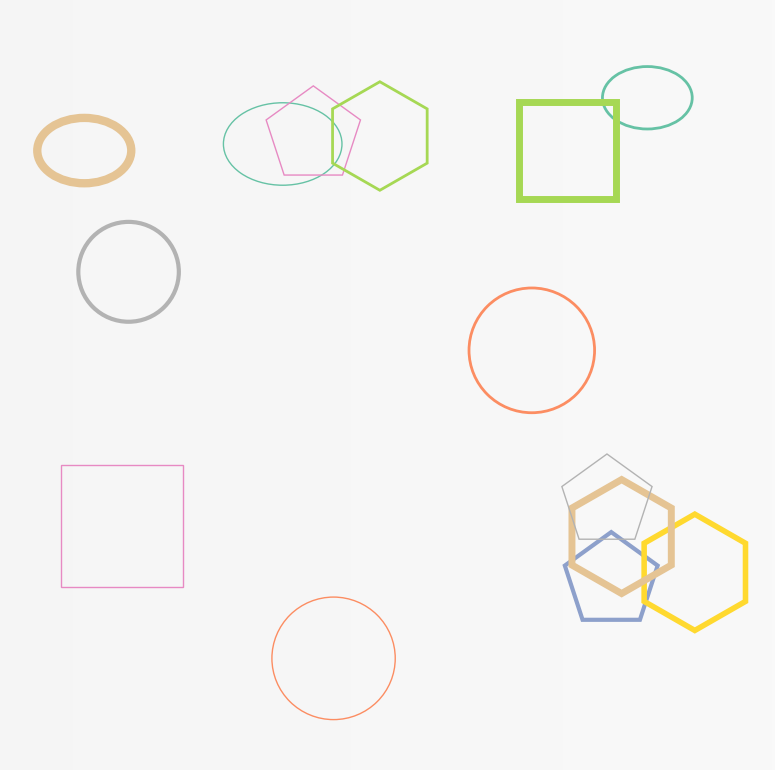[{"shape": "oval", "thickness": 0.5, "radius": 0.38, "center": [0.365, 0.813]}, {"shape": "oval", "thickness": 1, "radius": 0.29, "center": [0.835, 0.873]}, {"shape": "circle", "thickness": 0.5, "radius": 0.4, "center": [0.43, 0.145]}, {"shape": "circle", "thickness": 1, "radius": 0.41, "center": [0.686, 0.545]}, {"shape": "pentagon", "thickness": 1.5, "radius": 0.31, "center": [0.789, 0.246]}, {"shape": "square", "thickness": 0.5, "radius": 0.4, "center": [0.158, 0.317]}, {"shape": "pentagon", "thickness": 0.5, "radius": 0.32, "center": [0.404, 0.824]}, {"shape": "hexagon", "thickness": 1, "radius": 0.35, "center": [0.49, 0.823]}, {"shape": "square", "thickness": 2.5, "radius": 0.31, "center": [0.732, 0.804]}, {"shape": "hexagon", "thickness": 2, "radius": 0.38, "center": [0.897, 0.257]}, {"shape": "hexagon", "thickness": 2.5, "radius": 0.37, "center": [0.802, 0.303]}, {"shape": "oval", "thickness": 3, "radius": 0.3, "center": [0.109, 0.804]}, {"shape": "circle", "thickness": 1.5, "radius": 0.32, "center": [0.166, 0.647]}, {"shape": "pentagon", "thickness": 0.5, "radius": 0.31, "center": [0.783, 0.349]}]